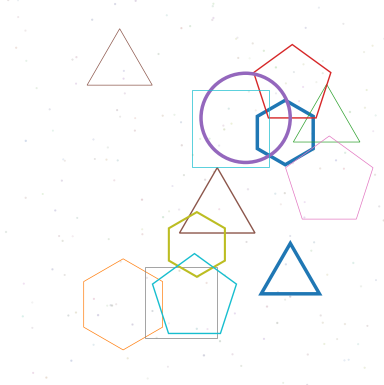[{"shape": "hexagon", "thickness": 2.5, "radius": 0.42, "center": [0.741, 0.656]}, {"shape": "triangle", "thickness": 2.5, "radius": 0.44, "center": [0.754, 0.281]}, {"shape": "hexagon", "thickness": 0.5, "radius": 0.59, "center": [0.32, 0.209]}, {"shape": "triangle", "thickness": 0.5, "radius": 0.5, "center": [0.848, 0.681]}, {"shape": "pentagon", "thickness": 1, "radius": 0.53, "center": [0.759, 0.779]}, {"shape": "circle", "thickness": 2.5, "radius": 0.58, "center": [0.638, 0.694]}, {"shape": "triangle", "thickness": 0.5, "radius": 0.49, "center": [0.311, 0.828]}, {"shape": "triangle", "thickness": 1, "radius": 0.57, "center": [0.564, 0.451]}, {"shape": "pentagon", "thickness": 0.5, "radius": 0.6, "center": [0.855, 0.527]}, {"shape": "square", "thickness": 0.5, "radius": 0.47, "center": [0.469, 0.214]}, {"shape": "hexagon", "thickness": 1.5, "radius": 0.42, "center": [0.511, 0.365]}, {"shape": "square", "thickness": 0.5, "radius": 0.5, "center": [0.599, 0.666]}, {"shape": "pentagon", "thickness": 1, "radius": 0.57, "center": [0.505, 0.227]}]